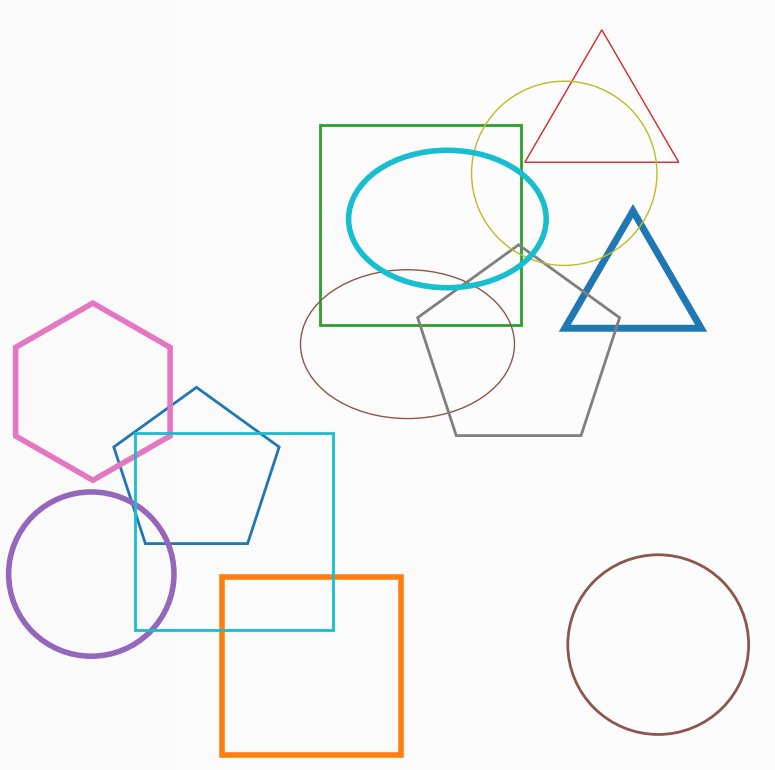[{"shape": "pentagon", "thickness": 1, "radius": 0.56, "center": [0.254, 0.385]}, {"shape": "triangle", "thickness": 2.5, "radius": 0.51, "center": [0.817, 0.624]}, {"shape": "square", "thickness": 2, "radius": 0.58, "center": [0.402, 0.135]}, {"shape": "square", "thickness": 1, "radius": 0.65, "center": [0.543, 0.708]}, {"shape": "triangle", "thickness": 0.5, "radius": 0.57, "center": [0.777, 0.847]}, {"shape": "circle", "thickness": 2, "radius": 0.53, "center": [0.118, 0.254]}, {"shape": "oval", "thickness": 0.5, "radius": 0.69, "center": [0.526, 0.553]}, {"shape": "circle", "thickness": 1, "radius": 0.58, "center": [0.849, 0.163]}, {"shape": "hexagon", "thickness": 2, "radius": 0.58, "center": [0.12, 0.491]}, {"shape": "pentagon", "thickness": 1, "radius": 0.68, "center": [0.669, 0.545]}, {"shape": "circle", "thickness": 0.5, "radius": 0.6, "center": [0.728, 0.775]}, {"shape": "square", "thickness": 1, "radius": 0.64, "center": [0.302, 0.31]}, {"shape": "oval", "thickness": 2, "radius": 0.64, "center": [0.577, 0.716]}]